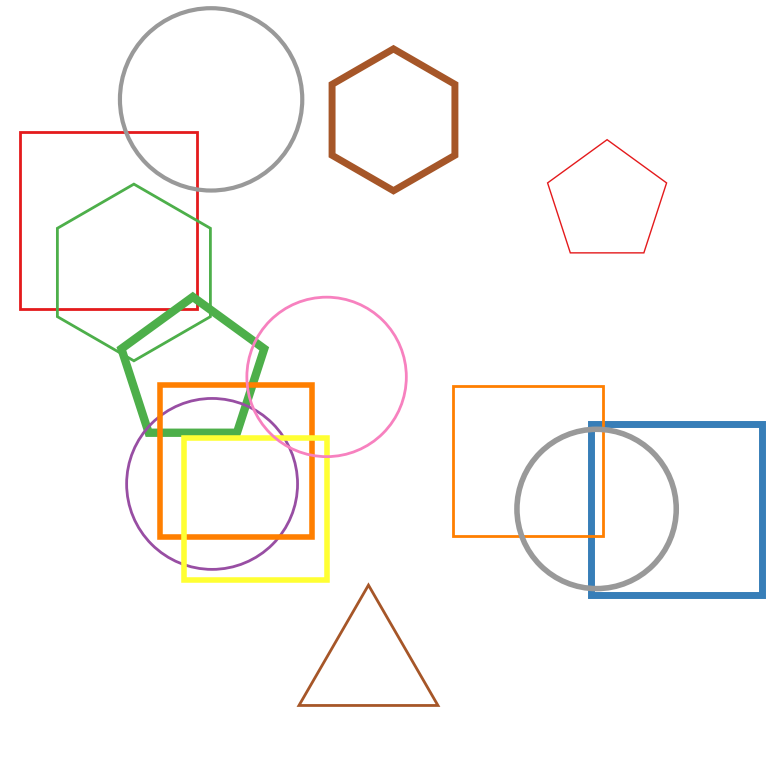[{"shape": "pentagon", "thickness": 0.5, "radius": 0.41, "center": [0.788, 0.737]}, {"shape": "square", "thickness": 1, "radius": 0.57, "center": [0.141, 0.714]}, {"shape": "square", "thickness": 2.5, "radius": 0.56, "center": [0.878, 0.338]}, {"shape": "pentagon", "thickness": 3, "radius": 0.49, "center": [0.25, 0.517]}, {"shape": "hexagon", "thickness": 1, "radius": 0.57, "center": [0.174, 0.646]}, {"shape": "circle", "thickness": 1, "radius": 0.55, "center": [0.275, 0.372]}, {"shape": "square", "thickness": 1, "radius": 0.49, "center": [0.685, 0.401]}, {"shape": "square", "thickness": 2, "radius": 0.49, "center": [0.307, 0.401]}, {"shape": "square", "thickness": 2, "radius": 0.46, "center": [0.332, 0.339]}, {"shape": "hexagon", "thickness": 2.5, "radius": 0.46, "center": [0.511, 0.844]}, {"shape": "triangle", "thickness": 1, "radius": 0.52, "center": [0.479, 0.136]}, {"shape": "circle", "thickness": 1, "radius": 0.52, "center": [0.424, 0.511]}, {"shape": "circle", "thickness": 2, "radius": 0.52, "center": [0.775, 0.339]}, {"shape": "circle", "thickness": 1.5, "radius": 0.59, "center": [0.274, 0.871]}]